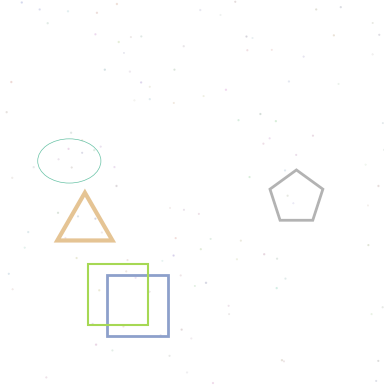[{"shape": "oval", "thickness": 0.5, "radius": 0.41, "center": [0.18, 0.582]}, {"shape": "square", "thickness": 2, "radius": 0.39, "center": [0.358, 0.207]}, {"shape": "square", "thickness": 1.5, "radius": 0.39, "center": [0.307, 0.235]}, {"shape": "triangle", "thickness": 3, "radius": 0.41, "center": [0.22, 0.417]}, {"shape": "pentagon", "thickness": 2, "radius": 0.36, "center": [0.77, 0.486]}]